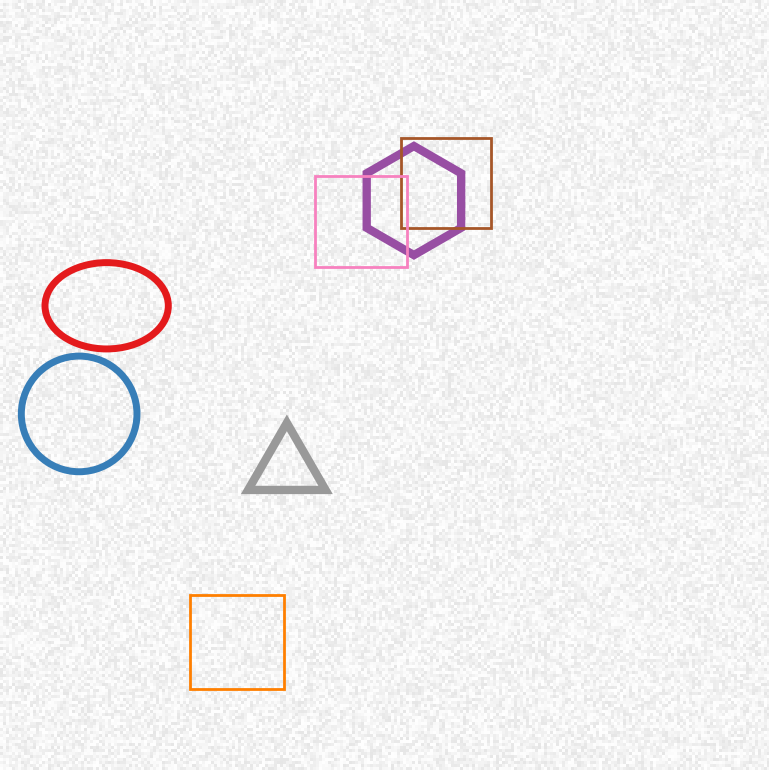[{"shape": "oval", "thickness": 2.5, "radius": 0.4, "center": [0.139, 0.603]}, {"shape": "circle", "thickness": 2.5, "radius": 0.38, "center": [0.103, 0.462]}, {"shape": "hexagon", "thickness": 3, "radius": 0.35, "center": [0.538, 0.74]}, {"shape": "square", "thickness": 1, "radius": 0.3, "center": [0.308, 0.166]}, {"shape": "square", "thickness": 1, "radius": 0.29, "center": [0.579, 0.763]}, {"shape": "square", "thickness": 1, "radius": 0.3, "center": [0.469, 0.712]}, {"shape": "triangle", "thickness": 3, "radius": 0.29, "center": [0.373, 0.393]}]